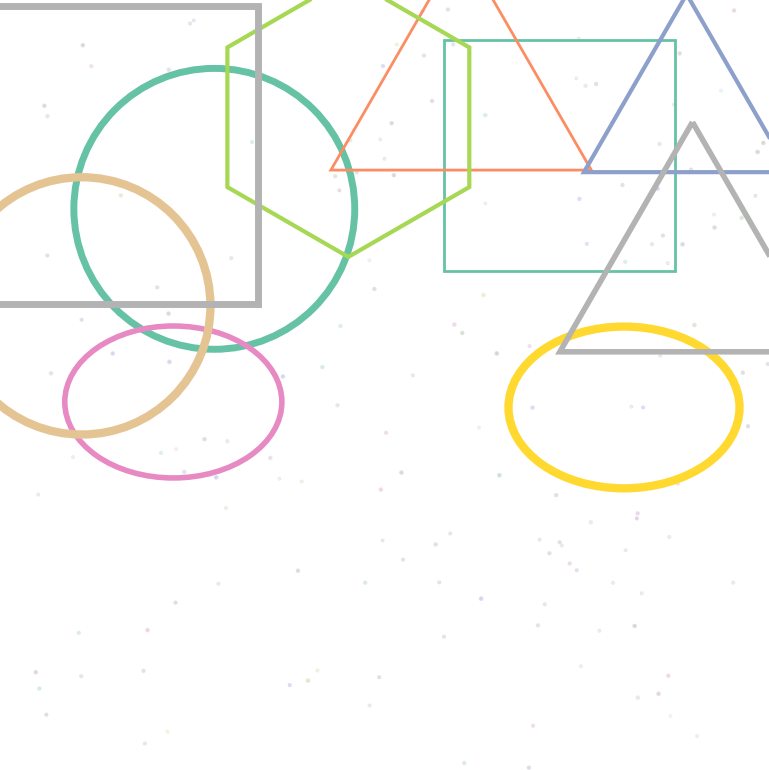[{"shape": "circle", "thickness": 2.5, "radius": 0.91, "center": [0.278, 0.729]}, {"shape": "square", "thickness": 1, "radius": 0.75, "center": [0.727, 0.798]}, {"shape": "triangle", "thickness": 1, "radius": 0.98, "center": [0.599, 0.877]}, {"shape": "triangle", "thickness": 1.5, "radius": 0.77, "center": [0.892, 0.853]}, {"shape": "oval", "thickness": 2, "radius": 0.7, "center": [0.225, 0.478]}, {"shape": "hexagon", "thickness": 1.5, "radius": 0.91, "center": [0.452, 0.848]}, {"shape": "oval", "thickness": 3, "radius": 0.75, "center": [0.81, 0.471]}, {"shape": "circle", "thickness": 3, "radius": 0.84, "center": [0.106, 0.603]}, {"shape": "square", "thickness": 2.5, "radius": 0.96, "center": [0.142, 0.799]}, {"shape": "triangle", "thickness": 2, "radius": 0.99, "center": [0.899, 0.643]}]